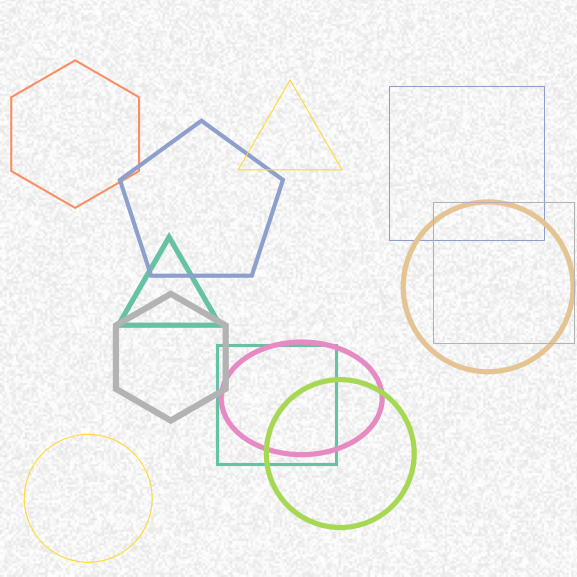[{"shape": "triangle", "thickness": 2.5, "radius": 0.51, "center": [0.293, 0.487]}, {"shape": "square", "thickness": 1.5, "radius": 0.52, "center": [0.479, 0.299]}, {"shape": "hexagon", "thickness": 1, "radius": 0.64, "center": [0.13, 0.767]}, {"shape": "pentagon", "thickness": 2, "radius": 0.74, "center": [0.349, 0.642]}, {"shape": "square", "thickness": 0.5, "radius": 0.67, "center": [0.808, 0.717]}, {"shape": "oval", "thickness": 2.5, "radius": 0.7, "center": [0.522, 0.309]}, {"shape": "circle", "thickness": 2.5, "radius": 0.64, "center": [0.589, 0.214]}, {"shape": "triangle", "thickness": 0.5, "radius": 0.52, "center": [0.502, 0.757]}, {"shape": "circle", "thickness": 0.5, "radius": 0.55, "center": [0.153, 0.136]}, {"shape": "circle", "thickness": 2.5, "radius": 0.74, "center": [0.845, 0.502]}, {"shape": "hexagon", "thickness": 3, "radius": 0.55, "center": [0.296, 0.381]}, {"shape": "square", "thickness": 0.5, "radius": 0.61, "center": [0.872, 0.527]}]